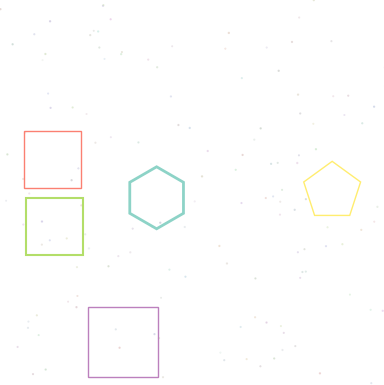[{"shape": "hexagon", "thickness": 2, "radius": 0.4, "center": [0.407, 0.486]}, {"shape": "square", "thickness": 1, "radius": 0.37, "center": [0.137, 0.585]}, {"shape": "square", "thickness": 1.5, "radius": 0.37, "center": [0.141, 0.412]}, {"shape": "square", "thickness": 1, "radius": 0.45, "center": [0.32, 0.111]}, {"shape": "pentagon", "thickness": 1, "radius": 0.39, "center": [0.863, 0.503]}]